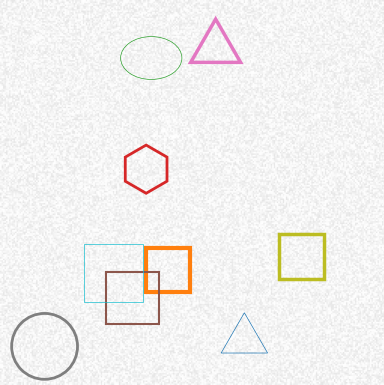[{"shape": "triangle", "thickness": 0.5, "radius": 0.35, "center": [0.635, 0.118]}, {"shape": "square", "thickness": 3, "radius": 0.29, "center": [0.436, 0.298]}, {"shape": "oval", "thickness": 0.5, "radius": 0.4, "center": [0.393, 0.849]}, {"shape": "hexagon", "thickness": 2, "radius": 0.31, "center": [0.38, 0.561]}, {"shape": "square", "thickness": 1.5, "radius": 0.34, "center": [0.344, 0.225]}, {"shape": "triangle", "thickness": 2.5, "radius": 0.37, "center": [0.56, 0.875]}, {"shape": "circle", "thickness": 2, "radius": 0.43, "center": [0.116, 0.1]}, {"shape": "square", "thickness": 2.5, "radius": 0.29, "center": [0.783, 0.334]}, {"shape": "square", "thickness": 0.5, "radius": 0.38, "center": [0.295, 0.291]}]